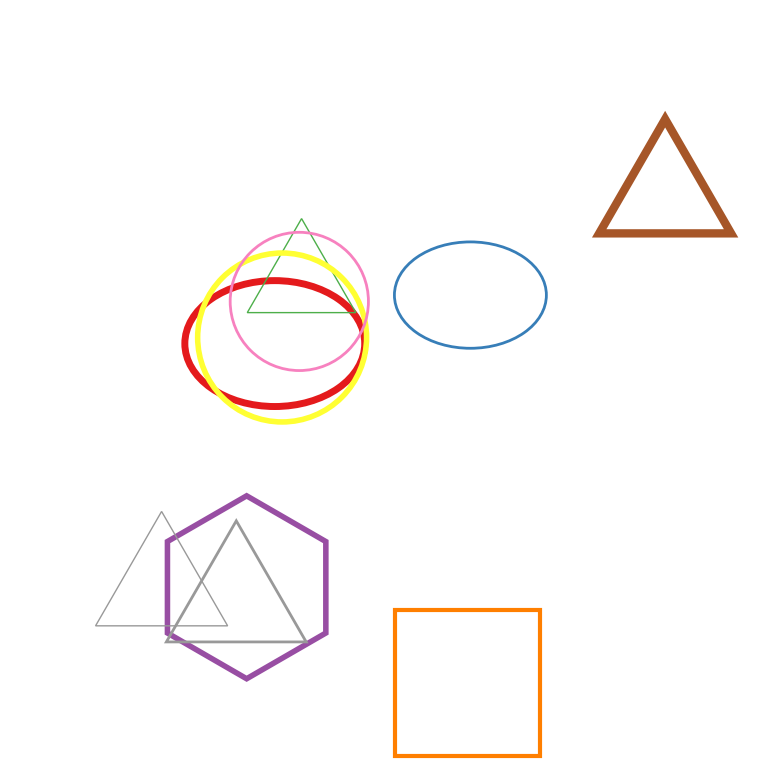[{"shape": "oval", "thickness": 2.5, "radius": 0.58, "center": [0.357, 0.554]}, {"shape": "oval", "thickness": 1, "radius": 0.49, "center": [0.611, 0.617]}, {"shape": "triangle", "thickness": 0.5, "radius": 0.41, "center": [0.392, 0.635]}, {"shape": "hexagon", "thickness": 2, "radius": 0.59, "center": [0.32, 0.237]}, {"shape": "square", "thickness": 1.5, "radius": 0.47, "center": [0.608, 0.113]}, {"shape": "circle", "thickness": 2, "radius": 0.55, "center": [0.366, 0.562]}, {"shape": "triangle", "thickness": 3, "radius": 0.49, "center": [0.864, 0.746]}, {"shape": "circle", "thickness": 1, "radius": 0.45, "center": [0.389, 0.609]}, {"shape": "triangle", "thickness": 0.5, "radius": 0.5, "center": [0.21, 0.237]}, {"shape": "triangle", "thickness": 1, "radius": 0.52, "center": [0.307, 0.219]}]